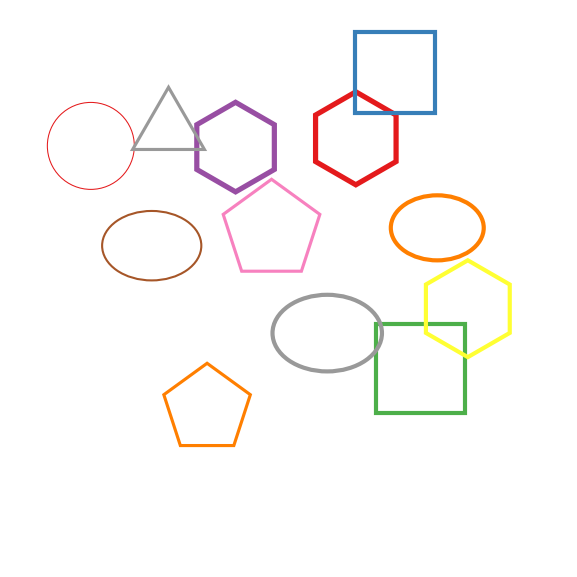[{"shape": "hexagon", "thickness": 2.5, "radius": 0.4, "center": [0.616, 0.76]}, {"shape": "circle", "thickness": 0.5, "radius": 0.38, "center": [0.157, 0.746]}, {"shape": "square", "thickness": 2, "radius": 0.35, "center": [0.684, 0.873]}, {"shape": "square", "thickness": 2, "radius": 0.39, "center": [0.729, 0.361]}, {"shape": "hexagon", "thickness": 2.5, "radius": 0.39, "center": [0.408, 0.744]}, {"shape": "oval", "thickness": 2, "radius": 0.4, "center": [0.757, 0.605]}, {"shape": "pentagon", "thickness": 1.5, "radius": 0.39, "center": [0.359, 0.291]}, {"shape": "hexagon", "thickness": 2, "radius": 0.42, "center": [0.81, 0.465]}, {"shape": "oval", "thickness": 1, "radius": 0.43, "center": [0.263, 0.574]}, {"shape": "pentagon", "thickness": 1.5, "radius": 0.44, "center": [0.47, 0.601]}, {"shape": "oval", "thickness": 2, "radius": 0.47, "center": [0.567, 0.422]}, {"shape": "triangle", "thickness": 1.5, "radius": 0.36, "center": [0.292, 0.776]}]